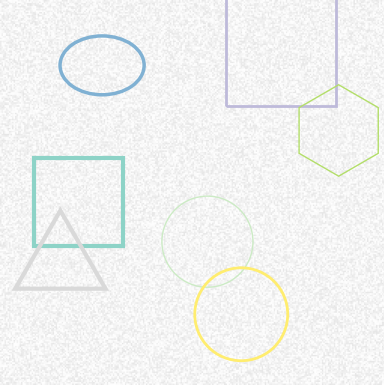[{"shape": "square", "thickness": 3, "radius": 0.57, "center": [0.204, 0.475]}, {"shape": "square", "thickness": 2, "radius": 0.71, "center": [0.73, 0.868]}, {"shape": "oval", "thickness": 2.5, "radius": 0.55, "center": [0.265, 0.83]}, {"shape": "hexagon", "thickness": 1, "radius": 0.59, "center": [0.88, 0.661]}, {"shape": "triangle", "thickness": 3, "radius": 0.68, "center": [0.157, 0.318]}, {"shape": "circle", "thickness": 1, "radius": 0.59, "center": [0.539, 0.372]}, {"shape": "circle", "thickness": 2, "radius": 0.6, "center": [0.627, 0.184]}]